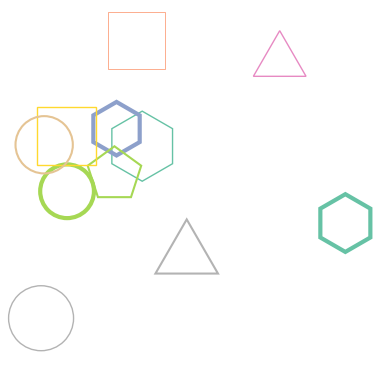[{"shape": "hexagon", "thickness": 3, "radius": 0.37, "center": [0.897, 0.421]}, {"shape": "hexagon", "thickness": 1, "radius": 0.46, "center": [0.369, 0.62]}, {"shape": "square", "thickness": 0.5, "radius": 0.37, "center": [0.355, 0.896]}, {"shape": "hexagon", "thickness": 3, "radius": 0.35, "center": [0.303, 0.666]}, {"shape": "triangle", "thickness": 1, "radius": 0.39, "center": [0.727, 0.841]}, {"shape": "circle", "thickness": 3, "radius": 0.35, "center": [0.174, 0.503]}, {"shape": "pentagon", "thickness": 1.5, "radius": 0.37, "center": [0.297, 0.547]}, {"shape": "square", "thickness": 1, "radius": 0.38, "center": [0.173, 0.647]}, {"shape": "circle", "thickness": 1.5, "radius": 0.37, "center": [0.115, 0.624]}, {"shape": "triangle", "thickness": 1.5, "radius": 0.47, "center": [0.485, 0.336]}, {"shape": "circle", "thickness": 1, "radius": 0.42, "center": [0.107, 0.173]}]